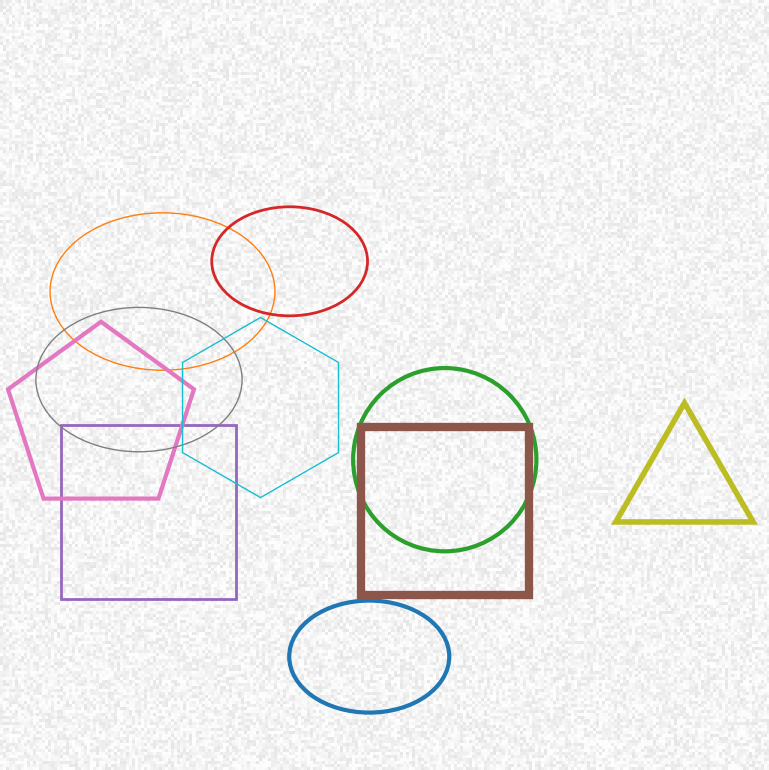[{"shape": "oval", "thickness": 1.5, "radius": 0.52, "center": [0.48, 0.147]}, {"shape": "oval", "thickness": 0.5, "radius": 0.73, "center": [0.211, 0.621]}, {"shape": "circle", "thickness": 1.5, "radius": 0.6, "center": [0.578, 0.403]}, {"shape": "oval", "thickness": 1, "radius": 0.51, "center": [0.376, 0.661]}, {"shape": "square", "thickness": 1, "radius": 0.57, "center": [0.193, 0.335]}, {"shape": "square", "thickness": 3, "radius": 0.55, "center": [0.578, 0.336]}, {"shape": "pentagon", "thickness": 1.5, "radius": 0.63, "center": [0.131, 0.455]}, {"shape": "oval", "thickness": 0.5, "radius": 0.67, "center": [0.18, 0.507]}, {"shape": "triangle", "thickness": 2, "radius": 0.52, "center": [0.889, 0.374]}, {"shape": "hexagon", "thickness": 0.5, "radius": 0.58, "center": [0.338, 0.471]}]